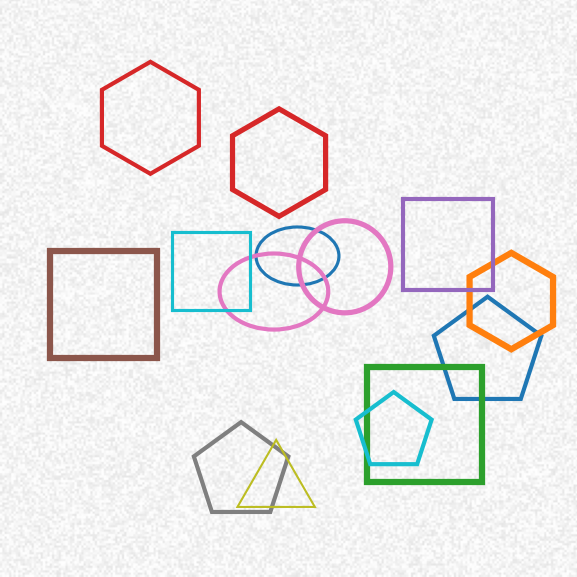[{"shape": "pentagon", "thickness": 2, "radius": 0.49, "center": [0.844, 0.387]}, {"shape": "oval", "thickness": 1.5, "radius": 0.36, "center": [0.515, 0.556]}, {"shape": "hexagon", "thickness": 3, "radius": 0.42, "center": [0.885, 0.478]}, {"shape": "square", "thickness": 3, "radius": 0.5, "center": [0.736, 0.264]}, {"shape": "hexagon", "thickness": 2.5, "radius": 0.47, "center": [0.483, 0.718]}, {"shape": "hexagon", "thickness": 2, "radius": 0.48, "center": [0.26, 0.795]}, {"shape": "square", "thickness": 2, "radius": 0.39, "center": [0.775, 0.575]}, {"shape": "square", "thickness": 3, "radius": 0.46, "center": [0.179, 0.472]}, {"shape": "circle", "thickness": 2.5, "radius": 0.4, "center": [0.597, 0.537]}, {"shape": "oval", "thickness": 2, "radius": 0.47, "center": [0.474, 0.494]}, {"shape": "pentagon", "thickness": 2, "radius": 0.43, "center": [0.417, 0.182]}, {"shape": "triangle", "thickness": 1, "radius": 0.39, "center": [0.478, 0.16]}, {"shape": "square", "thickness": 1.5, "radius": 0.34, "center": [0.365, 0.531]}, {"shape": "pentagon", "thickness": 2, "radius": 0.35, "center": [0.682, 0.251]}]